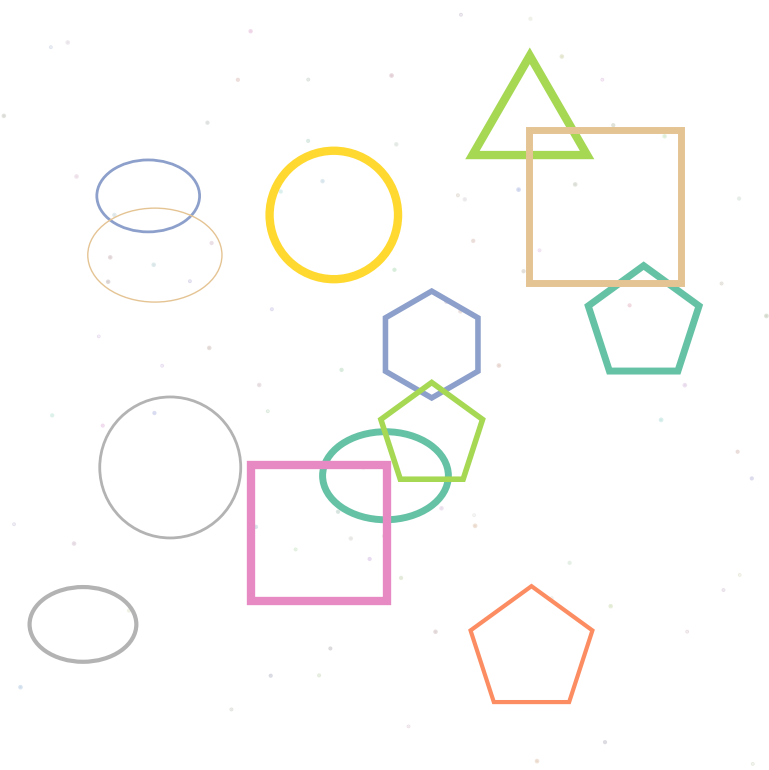[{"shape": "pentagon", "thickness": 2.5, "radius": 0.38, "center": [0.836, 0.579]}, {"shape": "oval", "thickness": 2.5, "radius": 0.41, "center": [0.501, 0.382]}, {"shape": "pentagon", "thickness": 1.5, "radius": 0.42, "center": [0.69, 0.156]}, {"shape": "oval", "thickness": 1, "radius": 0.33, "center": [0.192, 0.746]}, {"shape": "hexagon", "thickness": 2, "radius": 0.35, "center": [0.561, 0.553]}, {"shape": "square", "thickness": 3, "radius": 0.44, "center": [0.414, 0.308]}, {"shape": "pentagon", "thickness": 2, "radius": 0.35, "center": [0.561, 0.434]}, {"shape": "triangle", "thickness": 3, "radius": 0.43, "center": [0.688, 0.842]}, {"shape": "circle", "thickness": 3, "radius": 0.42, "center": [0.434, 0.721]}, {"shape": "oval", "thickness": 0.5, "radius": 0.44, "center": [0.201, 0.669]}, {"shape": "square", "thickness": 2.5, "radius": 0.5, "center": [0.786, 0.732]}, {"shape": "circle", "thickness": 1, "radius": 0.46, "center": [0.221, 0.393]}, {"shape": "oval", "thickness": 1.5, "radius": 0.35, "center": [0.108, 0.189]}]